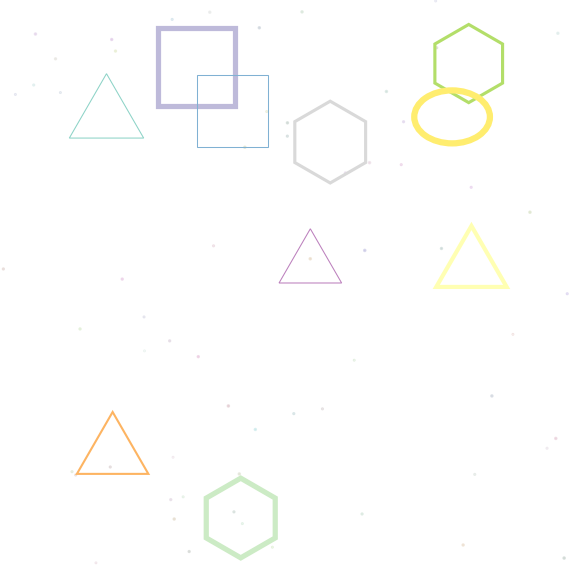[{"shape": "triangle", "thickness": 0.5, "radius": 0.37, "center": [0.184, 0.797]}, {"shape": "triangle", "thickness": 2, "radius": 0.35, "center": [0.816, 0.537]}, {"shape": "square", "thickness": 2.5, "radius": 0.34, "center": [0.34, 0.883]}, {"shape": "square", "thickness": 0.5, "radius": 0.31, "center": [0.403, 0.808]}, {"shape": "triangle", "thickness": 1, "radius": 0.36, "center": [0.195, 0.214]}, {"shape": "hexagon", "thickness": 1.5, "radius": 0.34, "center": [0.812, 0.889]}, {"shape": "hexagon", "thickness": 1.5, "radius": 0.35, "center": [0.572, 0.753]}, {"shape": "triangle", "thickness": 0.5, "radius": 0.31, "center": [0.537, 0.54]}, {"shape": "hexagon", "thickness": 2.5, "radius": 0.34, "center": [0.417, 0.102]}, {"shape": "oval", "thickness": 3, "radius": 0.33, "center": [0.783, 0.797]}]